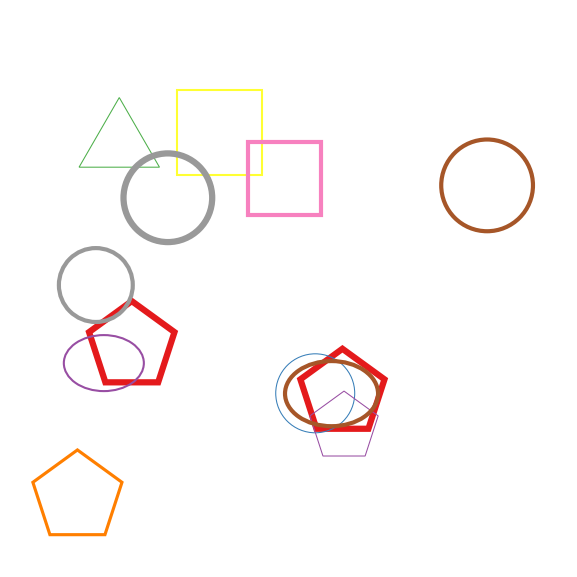[{"shape": "pentagon", "thickness": 3, "radius": 0.38, "center": [0.593, 0.319]}, {"shape": "pentagon", "thickness": 3, "radius": 0.39, "center": [0.228, 0.4]}, {"shape": "circle", "thickness": 0.5, "radius": 0.34, "center": [0.546, 0.318]}, {"shape": "triangle", "thickness": 0.5, "radius": 0.4, "center": [0.207, 0.75]}, {"shape": "oval", "thickness": 1, "radius": 0.35, "center": [0.18, 0.37]}, {"shape": "pentagon", "thickness": 0.5, "radius": 0.31, "center": [0.596, 0.26]}, {"shape": "pentagon", "thickness": 1.5, "radius": 0.41, "center": [0.134, 0.139]}, {"shape": "square", "thickness": 1, "radius": 0.37, "center": [0.38, 0.77]}, {"shape": "circle", "thickness": 2, "radius": 0.4, "center": [0.843, 0.678]}, {"shape": "oval", "thickness": 2, "radius": 0.4, "center": [0.574, 0.318]}, {"shape": "square", "thickness": 2, "radius": 0.31, "center": [0.493, 0.69]}, {"shape": "circle", "thickness": 2, "radius": 0.32, "center": [0.166, 0.506]}, {"shape": "circle", "thickness": 3, "radius": 0.38, "center": [0.291, 0.657]}]